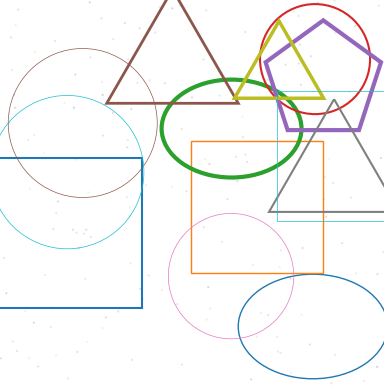[{"shape": "square", "thickness": 1.5, "radius": 0.97, "center": [0.175, 0.395]}, {"shape": "oval", "thickness": 1, "radius": 0.97, "center": [0.813, 0.152]}, {"shape": "square", "thickness": 1, "radius": 0.86, "center": [0.668, 0.462]}, {"shape": "oval", "thickness": 3, "radius": 0.91, "center": [0.601, 0.666]}, {"shape": "circle", "thickness": 1.5, "radius": 0.71, "center": [0.818, 0.846]}, {"shape": "pentagon", "thickness": 3, "radius": 0.79, "center": [0.84, 0.79]}, {"shape": "triangle", "thickness": 2, "radius": 0.99, "center": [0.448, 0.83]}, {"shape": "circle", "thickness": 0.5, "radius": 0.97, "center": [0.215, 0.681]}, {"shape": "circle", "thickness": 0.5, "radius": 0.81, "center": [0.6, 0.283]}, {"shape": "triangle", "thickness": 1.5, "radius": 0.98, "center": [0.868, 0.547]}, {"shape": "triangle", "thickness": 2.5, "radius": 0.67, "center": [0.725, 0.812]}, {"shape": "circle", "thickness": 0.5, "radius": 1.0, "center": [0.175, 0.553]}, {"shape": "square", "thickness": 0.5, "radius": 0.85, "center": [0.889, 0.595]}]